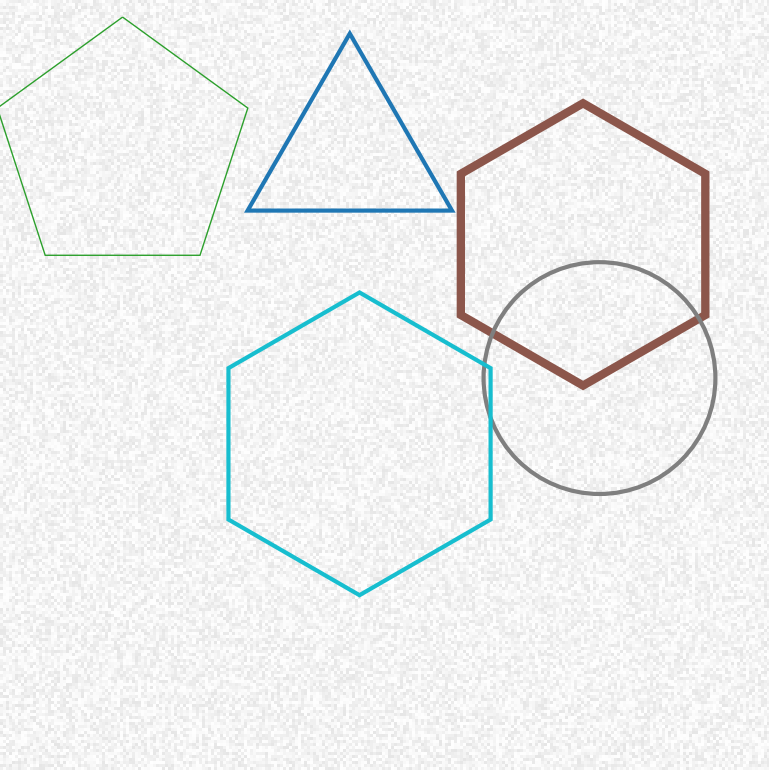[{"shape": "triangle", "thickness": 1.5, "radius": 0.77, "center": [0.454, 0.803]}, {"shape": "pentagon", "thickness": 0.5, "radius": 0.85, "center": [0.159, 0.807]}, {"shape": "hexagon", "thickness": 3, "radius": 0.92, "center": [0.757, 0.683]}, {"shape": "circle", "thickness": 1.5, "radius": 0.75, "center": [0.779, 0.509]}, {"shape": "hexagon", "thickness": 1.5, "radius": 0.98, "center": [0.467, 0.424]}]